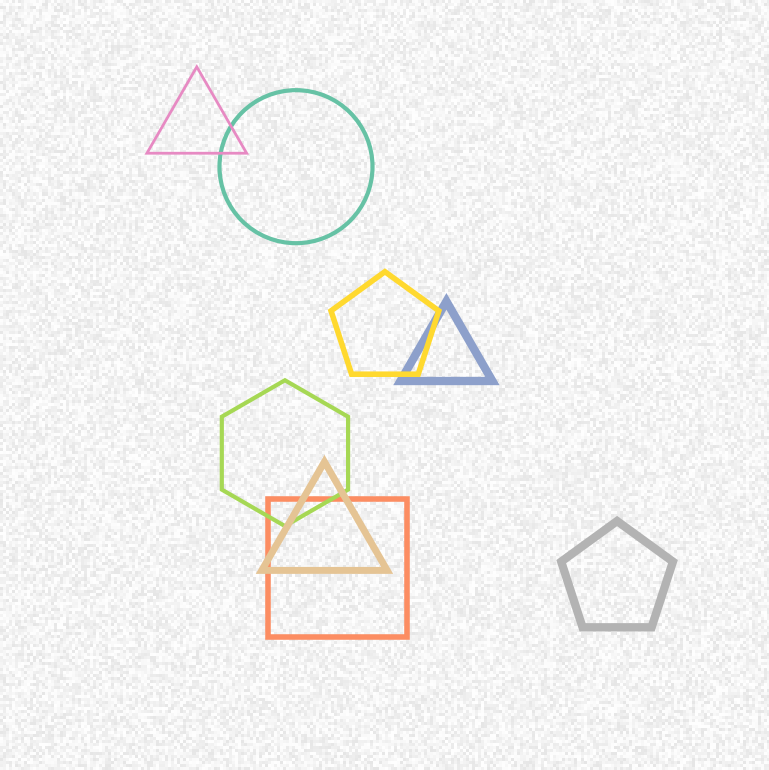[{"shape": "circle", "thickness": 1.5, "radius": 0.5, "center": [0.384, 0.784]}, {"shape": "square", "thickness": 2, "radius": 0.45, "center": [0.438, 0.262]}, {"shape": "triangle", "thickness": 3, "radius": 0.34, "center": [0.58, 0.54]}, {"shape": "triangle", "thickness": 1, "radius": 0.37, "center": [0.256, 0.838]}, {"shape": "hexagon", "thickness": 1.5, "radius": 0.47, "center": [0.37, 0.411]}, {"shape": "pentagon", "thickness": 2, "radius": 0.37, "center": [0.5, 0.574]}, {"shape": "triangle", "thickness": 2.5, "radius": 0.47, "center": [0.421, 0.306]}, {"shape": "pentagon", "thickness": 3, "radius": 0.38, "center": [0.801, 0.247]}]